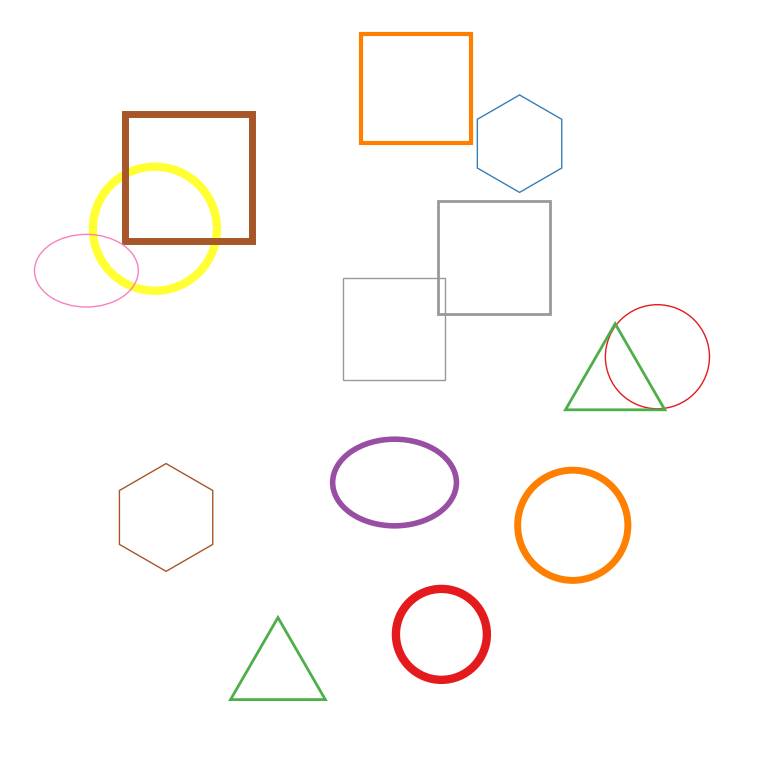[{"shape": "circle", "thickness": 3, "radius": 0.3, "center": [0.573, 0.176]}, {"shape": "circle", "thickness": 0.5, "radius": 0.34, "center": [0.854, 0.537]}, {"shape": "hexagon", "thickness": 0.5, "radius": 0.32, "center": [0.675, 0.813]}, {"shape": "triangle", "thickness": 1, "radius": 0.37, "center": [0.799, 0.505]}, {"shape": "triangle", "thickness": 1, "radius": 0.36, "center": [0.361, 0.127]}, {"shape": "oval", "thickness": 2, "radius": 0.4, "center": [0.512, 0.373]}, {"shape": "square", "thickness": 1.5, "radius": 0.35, "center": [0.54, 0.885]}, {"shape": "circle", "thickness": 2.5, "radius": 0.36, "center": [0.744, 0.318]}, {"shape": "circle", "thickness": 3, "radius": 0.4, "center": [0.201, 0.703]}, {"shape": "square", "thickness": 2.5, "radius": 0.41, "center": [0.244, 0.77]}, {"shape": "hexagon", "thickness": 0.5, "radius": 0.35, "center": [0.216, 0.328]}, {"shape": "oval", "thickness": 0.5, "radius": 0.34, "center": [0.112, 0.648]}, {"shape": "square", "thickness": 1, "radius": 0.36, "center": [0.641, 0.666]}, {"shape": "square", "thickness": 0.5, "radius": 0.33, "center": [0.512, 0.573]}]